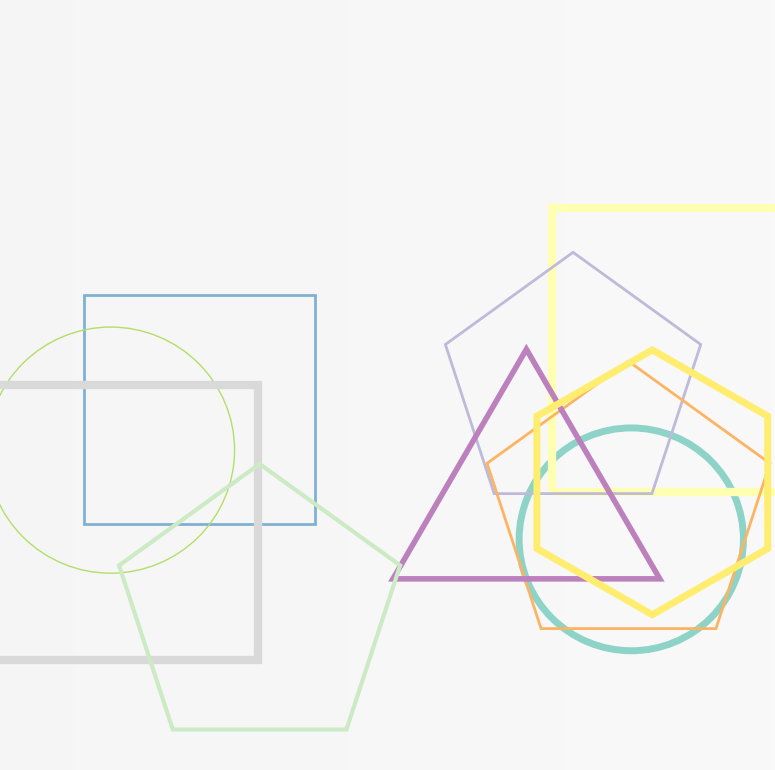[{"shape": "circle", "thickness": 2.5, "radius": 0.72, "center": [0.815, 0.3]}, {"shape": "square", "thickness": 3, "radius": 0.92, "center": [0.896, 0.546]}, {"shape": "pentagon", "thickness": 1, "radius": 0.87, "center": [0.739, 0.499]}, {"shape": "square", "thickness": 1, "radius": 0.74, "center": [0.258, 0.468]}, {"shape": "pentagon", "thickness": 1, "radius": 0.96, "center": [0.811, 0.339]}, {"shape": "circle", "thickness": 0.5, "radius": 0.8, "center": [0.143, 0.415]}, {"shape": "square", "thickness": 3, "radius": 0.89, "center": [0.154, 0.321]}, {"shape": "triangle", "thickness": 2, "radius": 0.99, "center": [0.679, 0.348]}, {"shape": "pentagon", "thickness": 1.5, "radius": 0.95, "center": [0.335, 0.207]}, {"shape": "hexagon", "thickness": 2.5, "radius": 0.86, "center": [0.842, 0.374]}]